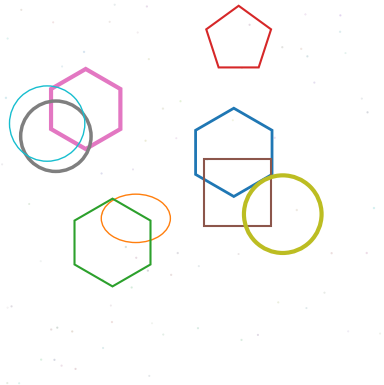[{"shape": "hexagon", "thickness": 2, "radius": 0.57, "center": [0.607, 0.604]}, {"shape": "oval", "thickness": 1, "radius": 0.45, "center": [0.353, 0.433]}, {"shape": "hexagon", "thickness": 1.5, "radius": 0.57, "center": [0.292, 0.37]}, {"shape": "pentagon", "thickness": 1.5, "radius": 0.44, "center": [0.62, 0.896]}, {"shape": "square", "thickness": 1.5, "radius": 0.43, "center": [0.617, 0.5]}, {"shape": "hexagon", "thickness": 3, "radius": 0.52, "center": [0.223, 0.717]}, {"shape": "circle", "thickness": 2.5, "radius": 0.46, "center": [0.145, 0.646]}, {"shape": "circle", "thickness": 3, "radius": 0.5, "center": [0.734, 0.444]}, {"shape": "circle", "thickness": 1, "radius": 0.49, "center": [0.122, 0.679]}]